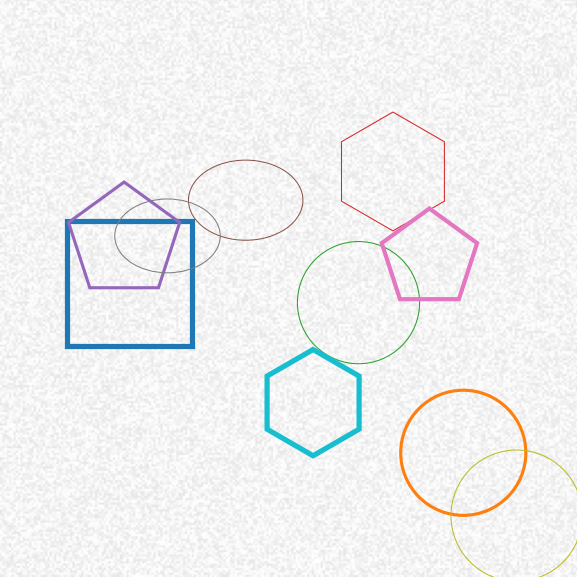[{"shape": "square", "thickness": 2.5, "radius": 0.54, "center": [0.225, 0.509]}, {"shape": "circle", "thickness": 1.5, "radius": 0.54, "center": [0.802, 0.215]}, {"shape": "circle", "thickness": 0.5, "radius": 0.53, "center": [0.621, 0.475]}, {"shape": "hexagon", "thickness": 0.5, "radius": 0.51, "center": [0.68, 0.702]}, {"shape": "pentagon", "thickness": 1.5, "radius": 0.51, "center": [0.215, 0.583]}, {"shape": "oval", "thickness": 0.5, "radius": 0.5, "center": [0.425, 0.652]}, {"shape": "pentagon", "thickness": 2, "radius": 0.43, "center": [0.744, 0.551]}, {"shape": "oval", "thickness": 0.5, "radius": 0.46, "center": [0.29, 0.591]}, {"shape": "circle", "thickness": 0.5, "radius": 0.57, "center": [0.895, 0.106]}, {"shape": "hexagon", "thickness": 2.5, "radius": 0.46, "center": [0.542, 0.302]}]